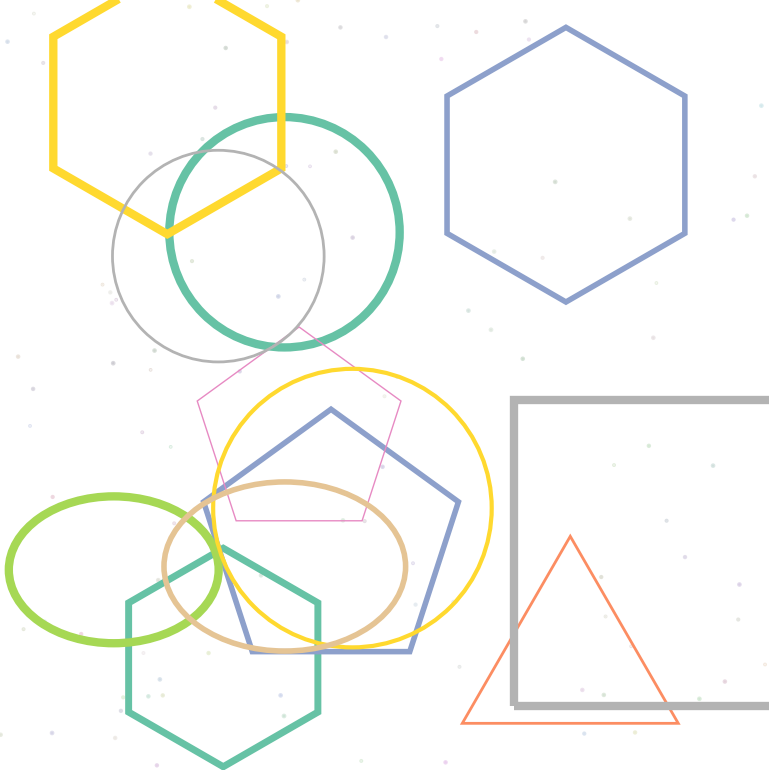[{"shape": "circle", "thickness": 3, "radius": 0.75, "center": [0.369, 0.698]}, {"shape": "hexagon", "thickness": 2.5, "radius": 0.71, "center": [0.29, 0.146]}, {"shape": "triangle", "thickness": 1, "radius": 0.81, "center": [0.741, 0.142]}, {"shape": "hexagon", "thickness": 2, "radius": 0.89, "center": [0.735, 0.786]}, {"shape": "pentagon", "thickness": 2, "radius": 0.87, "center": [0.43, 0.294]}, {"shape": "pentagon", "thickness": 0.5, "radius": 0.7, "center": [0.388, 0.436]}, {"shape": "oval", "thickness": 3, "radius": 0.68, "center": [0.148, 0.26]}, {"shape": "circle", "thickness": 1.5, "radius": 0.9, "center": [0.458, 0.34]}, {"shape": "hexagon", "thickness": 3, "radius": 0.85, "center": [0.217, 0.867]}, {"shape": "oval", "thickness": 2, "radius": 0.78, "center": [0.37, 0.264]}, {"shape": "square", "thickness": 3, "radius": 0.99, "center": [0.866, 0.282]}, {"shape": "circle", "thickness": 1, "radius": 0.69, "center": [0.284, 0.667]}]